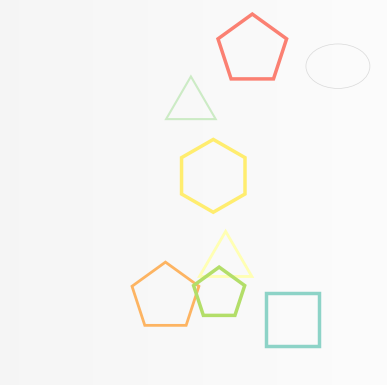[{"shape": "square", "thickness": 2.5, "radius": 0.34, "center": [0.755, 0.17]}, {"shape": "triangle", "thickness": 2, "radius": 0.39, "center": [0.582, 0.321]}, {"shape": "pentagon", "thickness": 2.5, "radius": 0.47, "center": [0.651, 0.87]}, {"shape": "pentagon", "thickness": 2, "radius": 0.45, "center": [0.427, 0.228]}, {"shape": "pentagon", "thickness": 2.5, "radius": 0.35, "center": [0.566, 0.237]}, {"shape": "oval", "thickness": 0.5, "radius": 0.41, "center": [0.872, 0.828]}, {"shape": "triangle", "thickness": 1.5, "radius": 0.37, "center": [0.493, 0.728]}, {"shape": "hexagon", "thickness": 2.5, "radius": 0.47, "center": [0.55, 0.543]}]